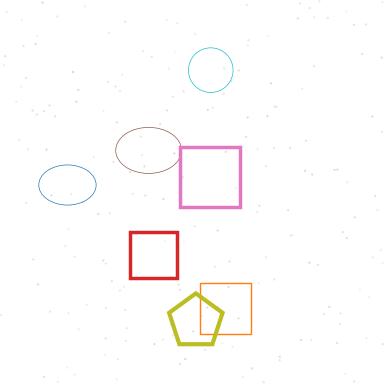[{"shape": "oval", "thickness": 0.5, "radius": 0.37, "center": [0.175, 0.519]}, {"shape": "square", "thickness": 1, "radius": 0.33, "center": [0.586, 0.199]}, {"shape": "square", "thickness": 2.5, "radius": 0.3, "center": [0.399, 0.337]}, {"shape": "oval", "thickness": 0.5, "radius": 0.43, "center": [0.386, 0.609]}, {"shape": "square", "thickness": 2.5, "radius": 0.39, "center": [0.547, 0.54]}, {"shape": "pentagon", "thickness": 3, "radius": 0.36, "center": [0.509, 0.165]}, {"shape": "circle", "thickness": 0.5, "radius": 0.29, "center": [0.547, 0.818]}]